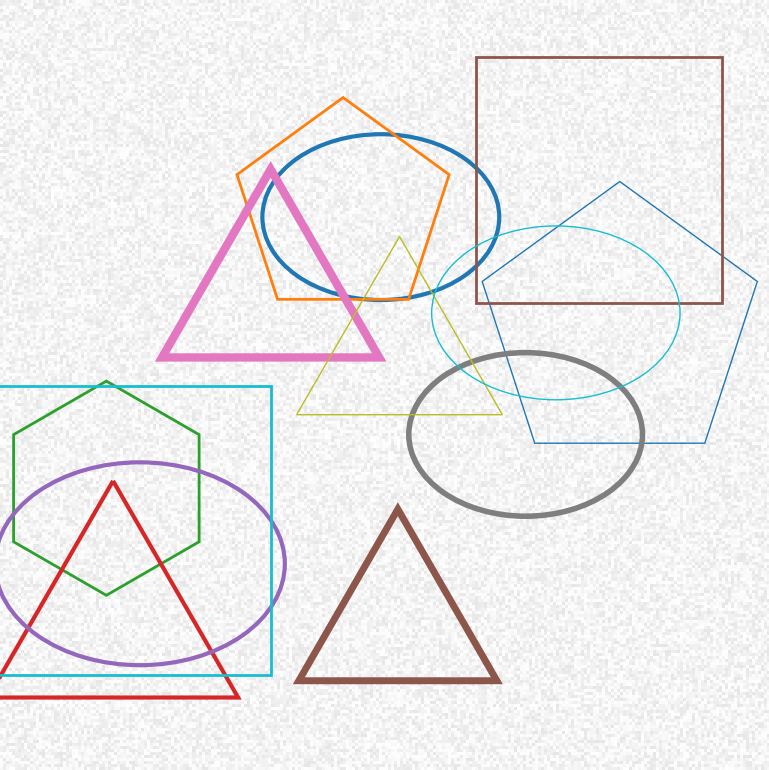[{"shape": "pentagon", "thickness": 0.5, "radius": 0.94, "center": [0.805, 0.576]}, {"shape": "oval", "thickness": 1.5, "radius": 0.77, "center": [0.495, 0.718]}, {"shape": "pentagon", "thickness": 1, "radius": 0.72, "center": [0.446, 0.728]}, {"shape": "hexagon", "thickness": 1, "radius": 0.7, "center": [0.138, 0.366]}, {"shape": "triangle", "thickness": 1.5, "radius": 0.94, "center": [0.147, 0.188]}, {"shape": "oval", "thickness": 1.5, "radius": 0.94, "center": [0.182, 0.268]}, {"shape": "triangle", "thickness": 2.5, "radius": 0.74, "center": [0.517, 0.19]}, {"shape": "square", "thickness": 1, "radius": 0.8, "center": [0.778, 0.766]}, {"shape": "triangle", "thickness": 3, "radius": 0.81, "center": [0.351, 0.617]}, {"shape": "oval", "thickness": 2, "radius": 0.76, "center": [0.683, 0.436]}, {"shape": "triangle", "thickness": 0.5, "radius": 0.77, "center": [0.519, 0.539]}, {"shape": "square", "thickness": 1, "radius": 0.94, "center": [0.164, 0.311]}, {"shape": "oval", "thickness": 0.5, "radius": 0.81, "center": [0.722, 0.594]}]